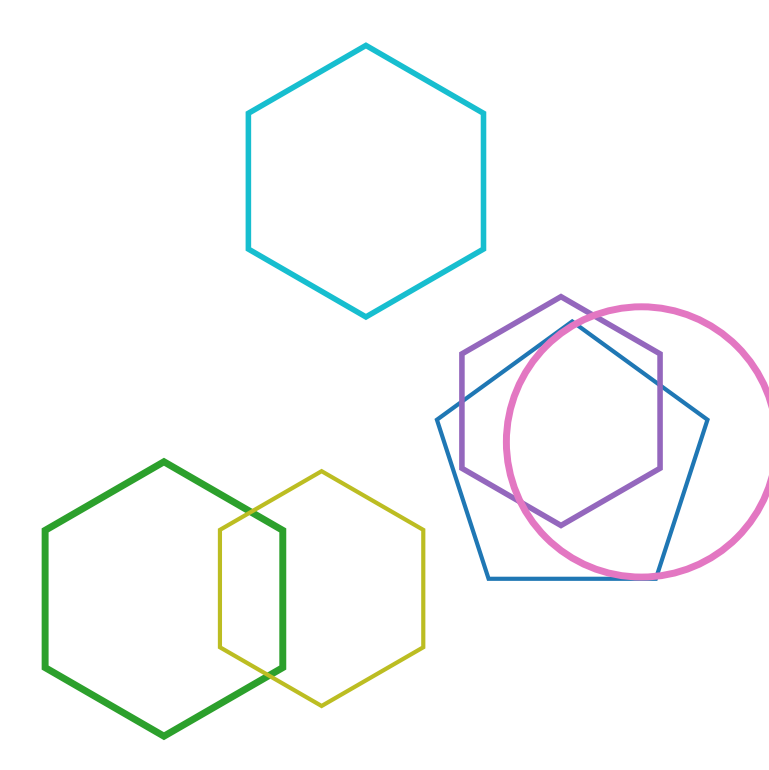[{"shape": "pentagon", "thickness": 1.5, "radius": 0.92, "center": [0.743, 0.398]}, {"shape": "hexagon", "thickness": 2.5, "radius": 0.89, "center": [0.213, 0.222]}, {"shape": "hexagon", "thickness": 2, "radius": 0.74, "center": [0.729, 0.466]}, {"shape": "circle", "thickness": 2.5, "radius": 0.88, "center": [0.833, 0.426]}, {"shape": "hexagon", "thickness": 1.5, "radius": 0.76, "center": [0.418, 0.236]}, {"shape": "hexagon", "thickness": 2, "radius": 0.88, "center": [0.475, 0.765]}]